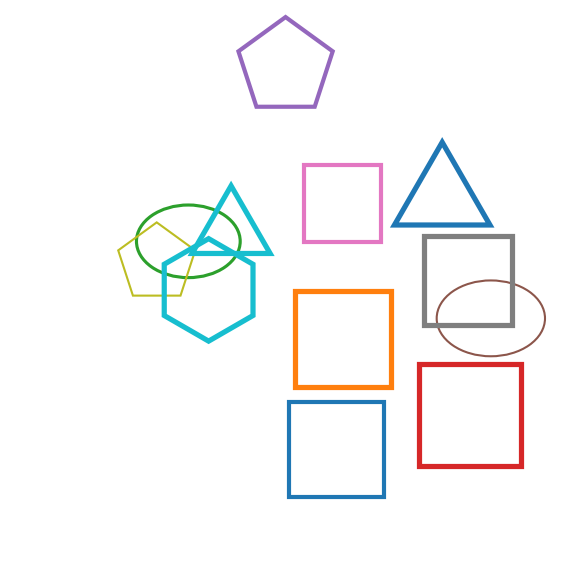[{"shape": "triangle", "thickness": 2.5, "radius": 0.48, "center": [0.766, 0.657]}, {"shape": "square", "thickness": 2, "radius": 0.41, "center": [0.583, 0.221]}, {"shape": "square", "thickness": 2.5, "radius": 0.41, "center": [0.594, 0.412]}, {"shape": "oval", "thickness": 1.5, "radius": 0.45, "center": [0.326, 0.581]}, {"shape": "square", "thickness": 2.5, "radius": 0.44, "center": [0.814, 0.281]}, {"shape": "pentagon", "thickness": 2, "radius": 0.43, "center": [0.494, 0.884]}, {"shape": "oval", "thickness": 1, "radius": 0.47, "center": [0.85, 0.448]}, {"shape": "square", "thickness": 2, "radius": 0.33, "center": [0.594, 0.647]}, {"shape": "square", "thickness": 2.5, "radius": 0.38, "center": [0.81, 0.514]}, {"shape": "pentagon", "thickness": 1, "radius": 0.35, "center": [0.271, 0.544]}, {"shape": "hexagon", "thickness": 2.5, "radius": 0.44, "center": [0.361, 0.497]}, {"shape": "triangle", "thickness": 2.5, "radius": 0.39, "center": [0.4, 0.599]}]